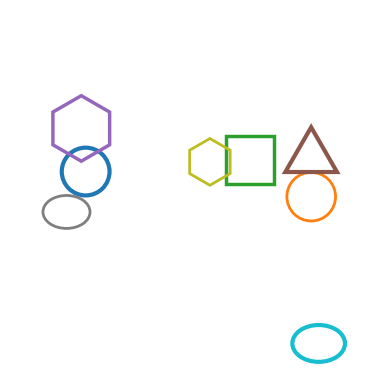[{"shape": "circle", "thickness": 3, "radius": 0.31, "center": [0.222, 0.554]}, {"shape": "circle", "thickness": 2, "radius": 0.32, "center": [0.808, 0.489]}, {"shape": "square", "thickness": 2.5, "radius": 0.32, "center": [0.649, 0.584]}, {"shape": "hexagon", "thickness": 2.5, "radius": 0.43, "center": [0.211, 0.666]}, {"shape": "triangle", "thickness": 3, "radius": 0.39, "center": [0.808, 0.592]}, {"shape": "oval", "thickness": 2, "radius": 0.31, "center": [0.173, 0.449]}, {"shape": "hexagon", "thickness": 2, "radius": 0.3, "center": [0.545, 0.579]}, {"shape": "oval", "thickness": 3, "radius": 0.34, "center": [0.828, 0.108]}]